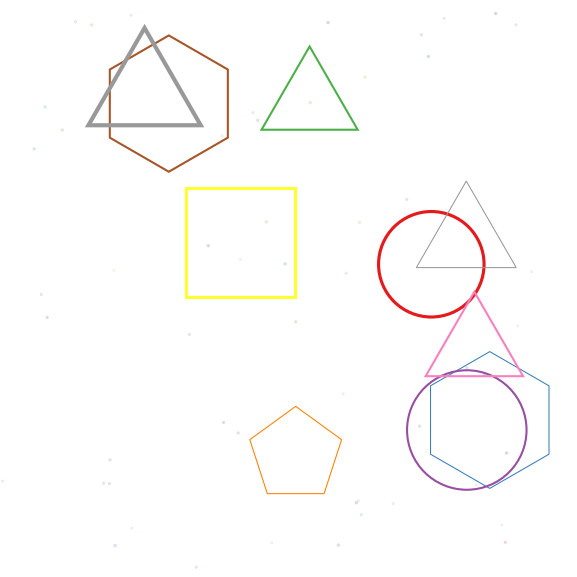[{"shape": "circle", "thickness": 1.5, "radius": 0.46, "center": [0.747, 0.542]}, {"shape": "hexagon", "thickness": 0.5, "radius": 0.59, "center": [0.848, 0.272]}, {"shape": "triangle", "thickness": 1, "radius": 0.48, "center": [0.536, 0.823]}, {"shape": "circle", "thickness": 1, "radius": 0.52, "center": [0.808, 0.255]}, {"shape": "pentagon", "thickness": 0.5, "radius": 0.42, "center": [0.512, 0.212]}, {"shape": "square", "thickness": 1.5, "radius": 0.47, "center": [0.417, 0.58]}, {"shape": "hexagon", "thickness": 1, "radius": 0.59, "center": [0.292, 0.82]}, {"shape": "triangle", "thickness": 1, "radius": 0.49, "center": [0.821, 0.396]}, {"shape": "triangle", "thickness": 2, "radius": 0.56, "center": [0.25, 0.838]}, {"shape": "triangle", "thickness": 0.5, "radius": 0.5, "center": [0.807, 0.586]}]